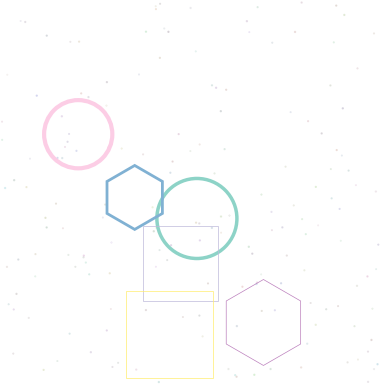[{"shape": "circle", "thickness": 2.5, "radius": 0.52, "center": [0.511, 0.433]}, {"shape": "square", "thickness": 0.5, "radius": 0.49, "center": [0.468, 0.316]}, {"shape": "hexagon", "thickness": 2, "radius": 0.42, "center": [0.35, 0.487]}, {"shape": "circle", "thickness": 3, "radius": 0.44, "center": [0.203, 0.651]}, {"shape": "hexagon", "thickness": 0.5, "radius": 0.56, "center": [0.684, 0.162]}, {"shape": "square", "thickness": 0.5, "radius": 0.57, "center": [0.441, 0.132]}]